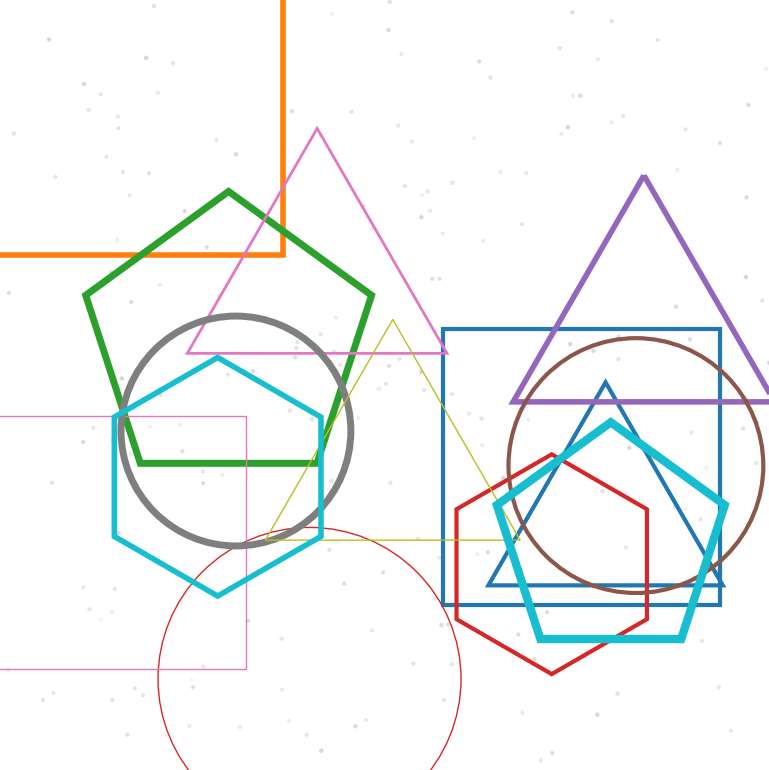[{"shape": "triangle", "thickness": 1.5, "radius": 0.88, "center": [0.786, 0.328]}, {"shape": "square", "thickness": 1.5, "radius": 0.9, "center": [0.755, 0.393]}, {"shape": "square", "thickness": 2, "radius": 0.94, "center": [0.18, 0.857]}, {"shape": "pentagon", "thickness": 2.5, "radius": 0.98, "center": [0.297, 0.556]}, {"shape": "hexagon", "thickness": 1.5, "radius": 0.71, "center": [0.717, 0.267]}, {"shape": "circle", "thickness": 0.5, "radius": 0.98, "center": [0.402, 0.118]}, {"shape": "triangle", "thickness": 2, "radius": 0.98, "center": [0.836, 0.576]}, {"shape": "circle", "thickness": 1.5, "radius": 0.83, "center": [0.826, 0.395]}, {"shape": "triangle", "thickness": 1, "radius": 0.97, "center": [0.412, 0.638]}, {"shape": "square", "thickness": 0.5, "radius": 0.82, "center": [0.156, 0.296]}, {"shape": "circle", "thickness": 2.5, "radius": 0.75, "center": [0.306, 0.44]}, {"shape": "triangle", "thickness": 0.5, "radius": 0.96, "center": [0.51, 0.394]}, {"shape": "pentagon", "thickness": 3, "radius": 0.78, "center": [0.793, 0.296]}, {"shape": "hexagon", "thickness": 2, "radius": 0.77, "center": [0.283, 0.381]}]